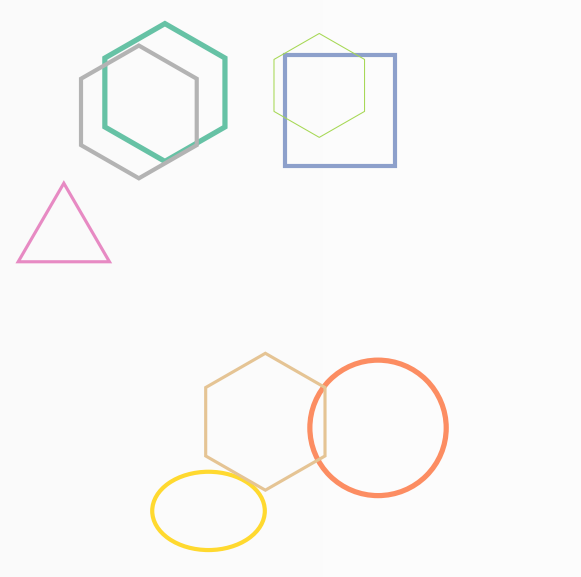[{"shape": "hexagon", "thickness": 2.5, "radius": 0.6, "center": [0.284, 0.839]}, {"shape": "circle", "thickness": 2.5, "radius": 0.59, "center": [0.65, 0.258]}, {"shape": "square", "thickness": 2, "radius": 0.48, "center": [0.585, 0.808]}, {"shape": "triangle", "thickness": 1.5, "radius": 0.45, "center": [0.11, 0.591]}, {"shape": "hexagon", "thickness": 0.5, "radius": 0.45, "center": [0.549, 0.851]}, {"shape": "oval", "thickness": 2, "radius": 0.48, "center": [0.359, 0.114]}, {"shape": "hexagon", "thickness": 1.5, "radius": 0.59, "center": [0.457, 0.269]}, {"shape": "hexagon", "thickness": 2, "radius": 0.57, "center": [0.239, 0.805]}]